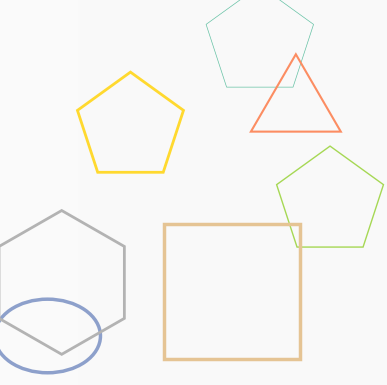[{"shape": "pentagon", "thickness": 0.5, "radius": 0.73, "center": [0.671, 0.892]}, {"shape": "triangle", "thickness": 1.5, "radius": 0.67, "center": [0.763, 0.725]}, {"shape": "oval", "thickness": 2.5, "radius": 0.68, "center": [0.123, 0.127]}, {"shape": "pentagon", "thickness": 1, "radius": 0.72, "center": [0.852, 0.476]}, {"shape": "pentagon", "thickness": 2, "radius": 0.72, "center": [0.337, 0.669]}, {"shape": "square", "thickness": 2.5, "radius": 0.88, "center": [0.599, 0.243]}, {"shape": "hexagon", "thickness": 2, "radius": 0.93, "center": [0.159, 0.266]}]